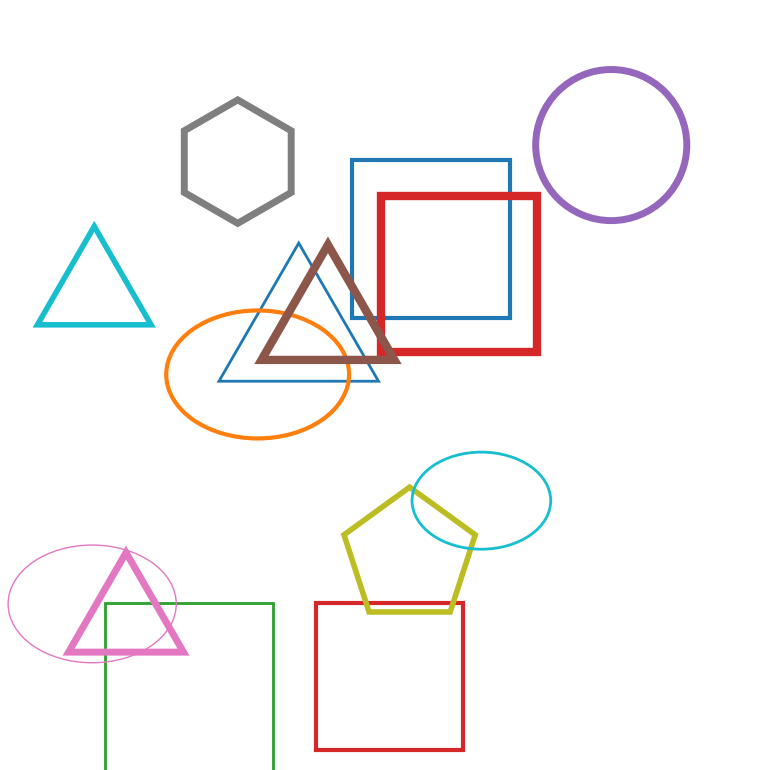[{"shape": "triangle", "thickness": 1, "radius": 0.6, "center": [0.388, 0.565]}, {"shape": "square", "thickness": 1.5, "radius": 0.51, "center": [0.56, 0.689]}, {"shape": "oval", "thickness": 1.5, "radius": 0.59, "center": [0.335, 0.514]}, {"shape": "square", "thickness": 1, "radius": 0.55, "center": [0.246, 0.108]}, {"shape": "square", "thickness": 1.5, "radius": 0.48, "center": [0.506, 0.122]}, {"shape": "square", "thickness": 3, "radius": 0.51, "center": [0.596, 0.645]}, {"shape": "circle", "thickness": 2.5, "radius": 0.49, "center": [0.794, 0.812]}, {"shape": "triangle", "thickness": 3, "radius": 0.5, "center": [0.426, 0.582]}, {"shape": "triangle", "thickness": 2.5, "radius": 0.43, "center": [0.164, 0.196]}, {"shape": "oval", "thickness": 0.5, "radius": 0.55, "center": [0.12, 0.216]}, {"shape": "hexagon", "thickness": 2.5, "radius": 0.4, "center": [0.309, 0.79]}, {"shape": "pentagon", "thickness": 2, "radius": 0.45, "center": [0.532, 0.278]}, {"shape": "oval", "thickness": 1, "radius": 0.45, "center": [0.625, 0.35]}, {"shape": "triangle", "thickness": 2, "radius": 0.43, "center": [0.122, 0.621]}]